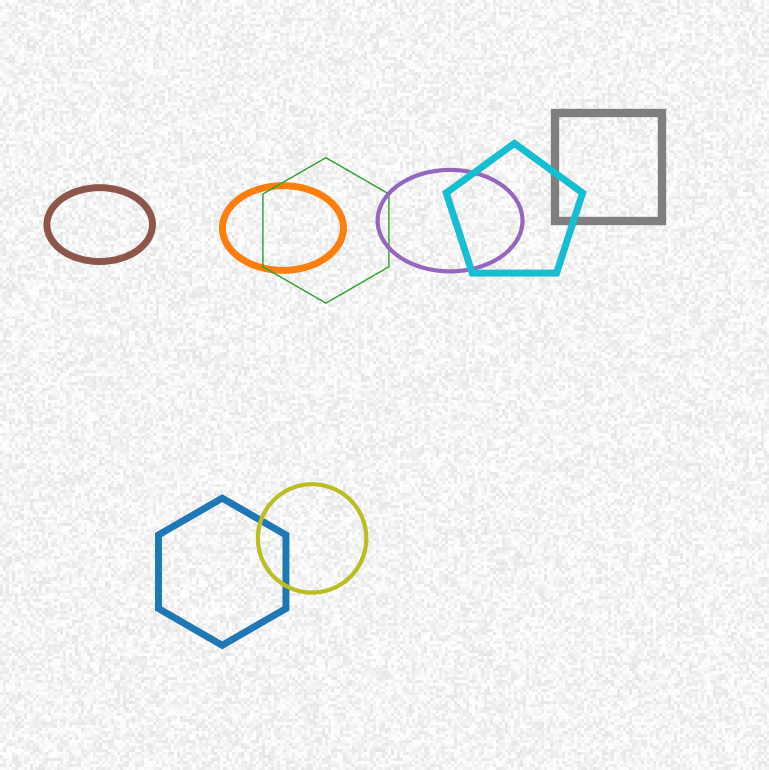[{"shape": "hexagon", "thickness": 2.5, "radius": 0.48, "center": [0.289, 0.257]}, {"shape": "oval", "thickness": 2.5, "radius": 0.39, "center": [0.367, 0.704]}, {"shape": "hexagon", "thickness": 0.5, "radius": 0.47, "center": [0.423, 0.701]}, {"shape": "oval", "thickness": 1.5, "radius": 0.47, "center": [0.584, 0.713]}, {"shape": "oval", "thickness": 2.5, "radius": 0.34, "center": [0.129, 0.708]}, {"shape": "square", "thickness": 3, "radius": 0.35, "center": [0.79, 0.783]}, {"shape": "circle", "thickness": 1.5, "radius": 0.35, "center": [0.405, 0.301]}, {"shape": "pentagon", "thickness": 2.5, "radius": 0.47, "center": [0.668, 0.721]}]